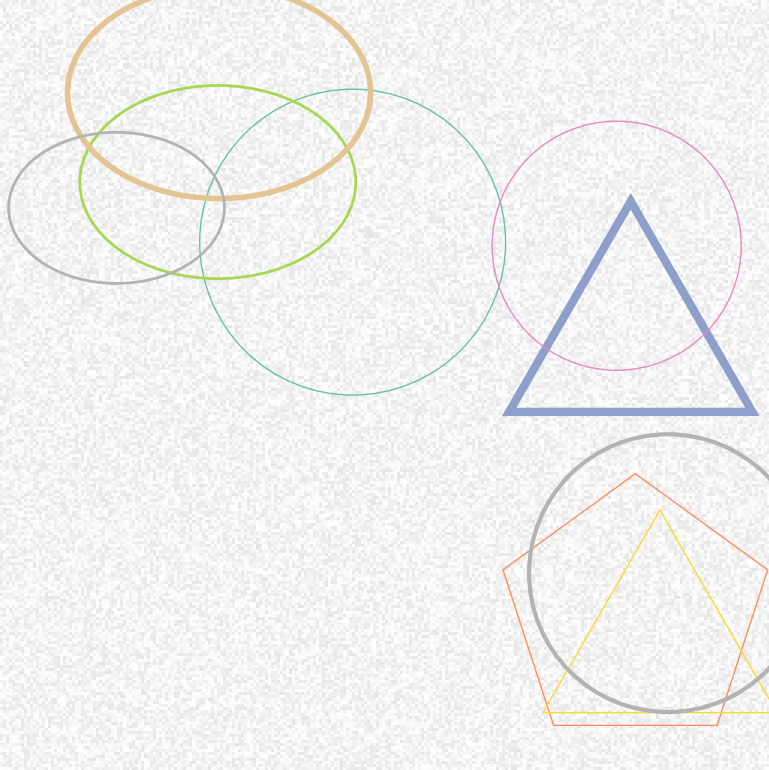[{"shape": "circle", "thickness": 0.5, "radius": 0.99, "center": [0.458, 0.686]}, {"shape": "pentagon", "thickness": 0.5, "radius": 0.9, "center": [0.825, 0.204]}, {"shape": "triangle", "thickness": 3, "radius": 0.91, "center": [0.819, 0.556]}, {"shape": "circle", "thickness": 0.5, "radius": 0.81, "center": [0.801, 0.681]}, {"shape": "oval", "thickness": 1, "radius": 0.9, "center": [0.283, 0.764]}, {"shape": "triangle", "thickness": 0.5, "radius": 0.88, "center": [0.857, 0.162]}, {"shape": "oval", "thickness": 2, "radius": 0.98, "center": [0.284, 0.88]}, {"shape": "circle", "thickness": 1.5, "radius": 0.9, "center": [0.867, 0.256]}, {"shape": "oval", "thickness": 1, "radius": 0.7, "center": [0.151, 0.73]}]